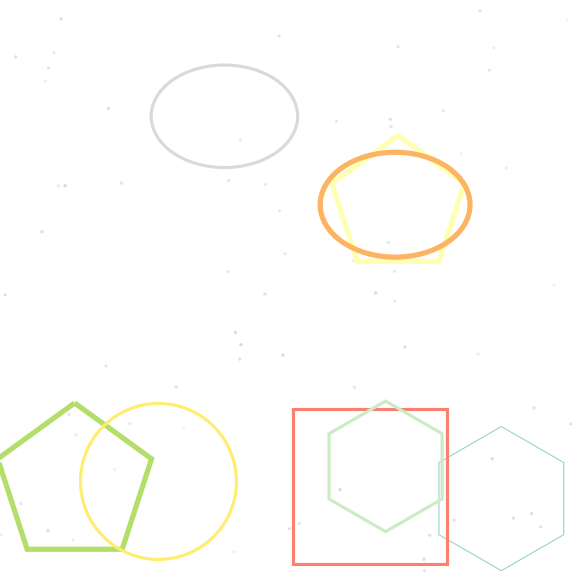[{"shape": "hexagon", "thickness": 0.5, "radius": 0.62, "center": [0.868, 0.136]}, {"shape": "pentagon", "thickness": 2.5, "radius": 0.6, "center": [0.689, 0.644]}, {"shape": "square", "thickness": 1.5, "radius": 0.67, "center": [0.641, 0.157]}, {"shape": "oval", "thickness": 2.5, "radius": 0.65, "center": [0.684, 0.645]}, {"shape": "pentagon", "thickness": 2.5, "radius": 0.7, "center": [0.129, 0.161]}, {"shape": "oval", "thickness": 1.5, "radius": 0.63, "center": [0.389, 0.798]}, {"shape": "hexagon", "thickness": 1.5, "radius": 0.57, "center": [0.668, 0.192]}, {"shape": "circle", "thickness": 1.5, "radius": 0.68, "center": [0.274, 0.165]}]